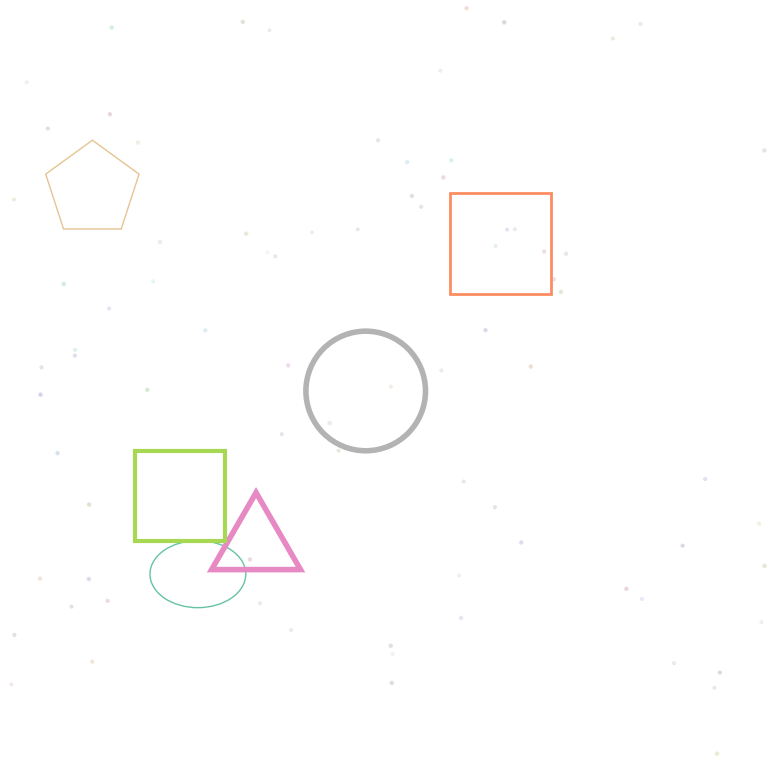[{"shape": "oval", "thickness": 0.5, "radius": 0.31, "center": [0.257, 0.254]}, {"shape": "square", "thickness": 1, "radius": 0.33, "center": [0.65, 0.684]}, {"shape": "triangle", "thickness": 2, "radius": 0.33, "center": [0.333, 0.294]}, {"shape": "square", "thickness": 1.5, "radius": 0.29, "center": [0.234, 0.356]}, {"shape": "pentagon", "thickness": 0.5, "radius": 0.32, "center": [0.12, 0.754]}, {"shape": "circle", "thickness": 2, "radius": 0.39, "center": [0.475, 0.492]}]